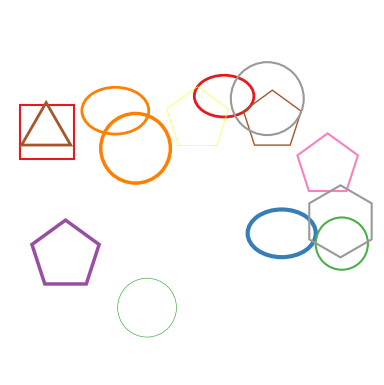[{"shape": "oval", "thickness": 2, "radius": 0.39, "center": [0.582, 0.75]}, {"shape": "square", "thickness": 1.5, "radius": 0.35, "center": [0.122, 0.657]}, {"shape": "oval", "thickness": 3, "radius": 0.44, "center": [0.732, 0.394]}, {"shape": "circle", "thickness": 1.5, "radius": 0.34, "center": [0.888, 0.367]}, {"shape": "circle", "thickness": 0.5, "radius": 0.38, "center": [0.382, 0.201]}, {"shape": "pentagon", "thickness": 2.5, "radius": 0.46, "center": [0.17, 0.337]}, {"shape": "oval", "thickness": 2, "radius": 0.43, "center": [0.3, 0.712]}, {"shape": "circle", "thickness": 2.5, "radius": 0.45, "center": [0.352, 0.615]}, {"shape": "pentagon", "thickness": 0.5, "radius": 0.42, "center": [0.513, 0.691]}, {"shape": "triangle", "thickness": 2, "radius": 0.37, "center": [0.12, 0.66]}, {"shape": "pentagon", "thickness": 1, "radius": 0.39, "center": [0.707, 0.687]}, {"shape": "pentagon", "thickness": 1.5, "radius": 0.41, "center": [0.851, 0.571]}, {"shape": "circle", "thickness": 1.5, "radius": 0.47, "center": [0.694, 0.744]}, {"shape": "hexagon", "thickness": 1.5, "radius": 0.47, "center": [0.884, 0.425]}]